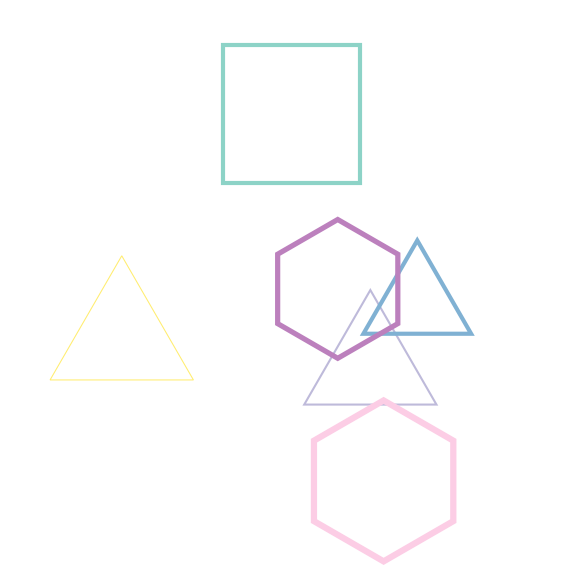[{"shape": "square", "thickness": 2, "radius": 0.59, "center": [0.505, 0.802]}, {"shape": "triangle", "thickness": 1, "radius": 0.66, "center": [0.641, 0.365]}, {"shape": "triangle", "thickness": 2, "radius": 0.54, "center": [0.723, 0.475]}, {"shape": "hexagon", "thickness": 3, "radius": 0.7, "center": [0.664, 0.166]}, {"shape": "hexagon", "thickness": 2.5, "radius": 0.6, "center": [0.585, 0.499]}, {"shape": "triangle", "thickness": 0.5, "radius": 0.72, "center": [0.211, 0.413]}]